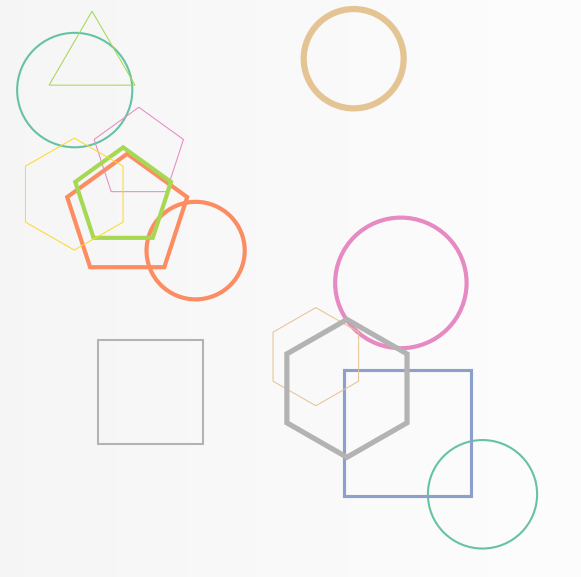[{"shape": "circle", "thickness": 1, "radius": 0.5, "center": [0.129, 0.843]}, {"shape": "circle", "thickness": 1, "radius": 0.47, "center": [0.83, 0.143]}, {"shape": "pentagon", "thickness": 2, "radius": 0.54, "center": [0.219, 0.624]}, {"shape": "circle", "thickness": 2, "radius": 0.42, "center": [0.337, 0.565]}, {"shape": "square", "thickness": 1.5, "radius": 0.55, "center": [0.701, 0.249]}, {"shape": "circle", "thickness": 2, "radius": 0.57, "center": [0.69, 0.509]}, {"shape": "pentagon", "thickness": 0.5, "radius": 0.4, "center": [0.239, 0.733]}, {"shape": "pentagon", "thickness": 2, "radius": 0.43, "center": [0.212, 0.657]}, {"shape": "triangle", "thickness": 0.5, "radius": 0.43, "center": [0.158, 0.894]}, {"shape": "hexagon", "thickness": 0.5, "radius": 0.48, "center": [0.128, 0.663]}, {"shape": "hexagon", "thickness": 0.5, "radius": 0.42, "center": [0.543, 0.382]}, {"shape": "circle", "thickness": 3, "radius": 0.43, "center": [0.608, 0.897]}, {"shape": "square", "thickness": 1, "radius": 0.45, "center": [0.26, 0.32]}, {"shape": "hexagon", "thickness": 2.5, "radius": 0.6, "center": [0.597, 0.327]}]